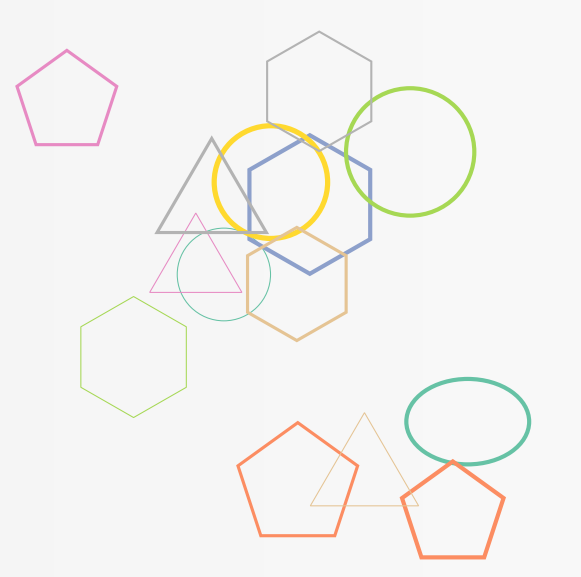[{"shape": "oval", "thickness": 2, "radius": 0.53, "center": [0.805, 0.269]}, {"shape": "circle", "thickness": 0.5, "radius": 0.4, "center": [0.385, 0.524]}, {"shape": "pentagon", "thickness": 2, "radius": 0.46, "center": [0.779, 0.108]}, {"shape": "pentagon", "thickness": 1.5, "radius": 0.54, "center": [0.512, 0.159]}, {"shape": "hexagon", "thickness": 2, "radius": 0.6, "center": [0.533, 0.645]}, {"shape": "triangle", "thickness": 0.5, "radius": 0.46, "center": [0.337, 0.539]}, {"shape": "pentagon", "thickness": 1.5, "radius": 0.45, "center": [0.115, 0.822]}, {"shape": "circle", "thickness": 2, "radius": 0.55, "center": [0.706, 0.736]}, {"shape": "hexagon", "thickness": 0.5, "radius": 0.52, "center": [0.23, 0.381]}, {"shape": "circle", "thickness": 2.5, "radius": 0.49, "center": [0.466, 0.684]}, {"shape": "hexagon", "thickness": 1.5, "radius": 0.49, "center": [0.511, 0.507]}, {"shape": "triangle", "thickness": 0.5, "radius": 0.54, "center": [0.627, 0.177]}, {"shape": "hexagon", "thickness": 1, "radius": 0.52, "center": [0.549, 0.841]}, {"shape": "triangle", "thickness": 1.5, "radius": 0.54, "center": [0.364, 0.651]}]